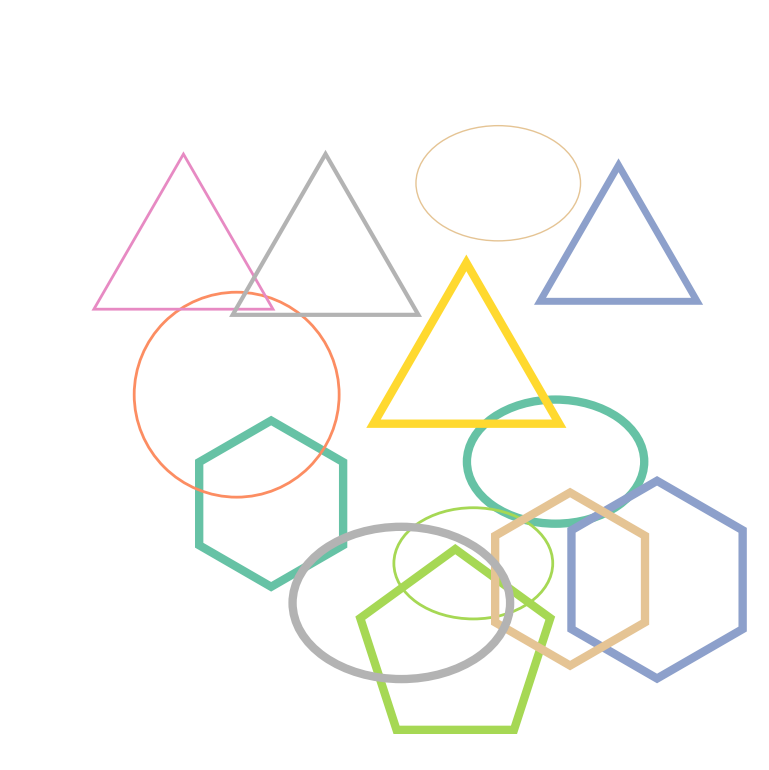[{"shape": "oval", "thickness": 3, "radius": 0.58, "center": [0.722, 0.4]}, {"shape": "hexagon", "thickness": 3, "radius": 0.54, "center": [0.352, 0.346]}, {"shape": "circle", "thickness": 1, "radius": 0.67, "center": [0.307, 0.487]}, {"shape": "hexagon", "thickness": 3, "radius": 0.64, "center": [0.853, 0.247]}, {"shape": "triangle", "thickness": 2.5, "radius": 0.59, "center": [0.803, 0.668]}, {"shape": "triangle", "thickness": 1, "radius": 0.67, "center": [0.238, 0.666]}, {"shape": "pentagon", "thickness": 3, "radius": 0.65, "center": [0.591, 0.157]}, {"shape": "oval", "thickness": 1, "radius": 0.52, "center": [0.615, 0.268]}, {"shape": "triangle", "thickness": 3, "radius": 0.7, "center": [0.606, 0.519]}, {"shape": "hexagon", "thickness": 3, "radius": 0.56, "center": [0.74, 0.248]}, {"shape": "oval", "thickness": 0.5, "radius": 0.53, "center": [0.647, 0.762]}, {"shape": "oval", "thickness": 3, "radius": 0.71, "center": [0.521, 0.217]}, {"shape": "triangle", "thickness": 1.5, "radius": 0.7, "center": [0.423, 0.661]}]